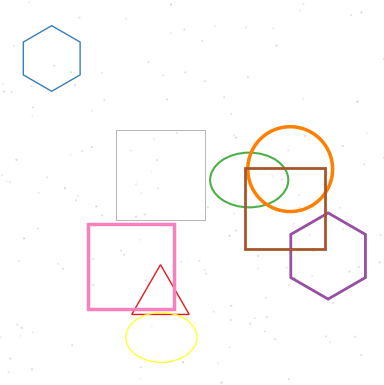[{"shape": "triangle", "thickness": 1, "radius": 0.43, "center": [0.417, 0.226]}, {"shape": "hexagon", "thickness": 1, "radius": 0.43, "center": [0.134, 0.848]}, {"shape": "oval", "thickness": 1.5, "radius": 0.51, "center": [0.647, 0.533]}, {"shape": "hexagon", "thickness": 2, "radius": 0.56, "center": [0.852, 0.335]}, {"shape": "circle", "thickness": 2.5, "radius": 0.55, "center": [0.754, 0.561]}, {"shape": "oval", "thickness": 1, "radius": 0.46, "center": [0.419, 0.124]}, {"shape": "square", "thickness": 2, "radius": 0.52, "center": [0.741, 0.458]}, {"shape": "square", "thickness": 2.5, "radius": 0.56, "center": [0.34, 0.308]}, {"shape": "square", "thickness": 0.5, "radius": 0.58, "center": [0.417, 0.546]}]